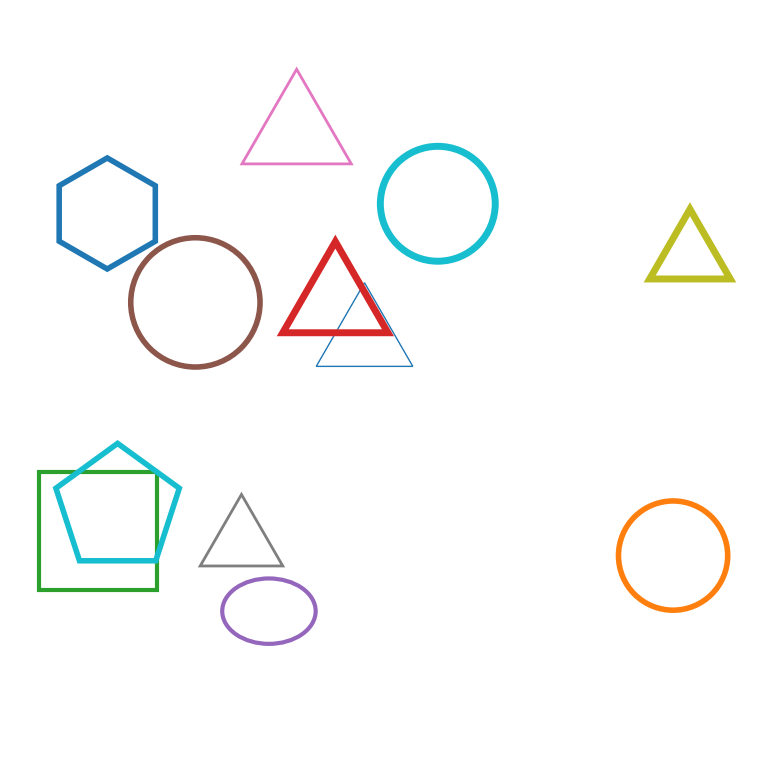[{"shape": "hexagon", "thickness": 2, "radius": 0.36, "center": [0.139, 0.723]}, {"shape": "triangle", "thickness": 0.5, "radius": 0.36, "center": [0.473, 0.56]}, {"shape": "circle", "thickness": 2, "radius": 0.35, "center": [0.874, 0.278]}, {"shape": "square", "thickness": 1.5, "radius": 0.38, "center": [0.128, 0.311]}, {"shape": "triangle", "thickness": 2.5, "radius": 0.39, "center": [0.436, 0.607]}, {"shape": "oval", "thickness": 1.5, "radius": 0.3, "center": [0.349, 0.206]}, {"shape": "circle", "thickness": 2, "radius": 0.42, "center": [0.254, 0.607]}, {"shape": "triangle", "thickness": 1, "radius": 0.41, "center": [0.385, 0.828]}, {"shape": "triangle", "thickness": 1, "radius": 0.31, "center": [0.314, 0.296]}, {"shape": "triangle", "thickness": 2.5, "radius": 0.3, "center": [0.896, 0.668]}, {"shape": "circle", "thickness": 2.5, "radius": 0.37, "center": [0.569, 0.735]}, {"shape": "pentagon", "thickness": 2, "radius": 0.42, "center": [0.153, 0.34]}]